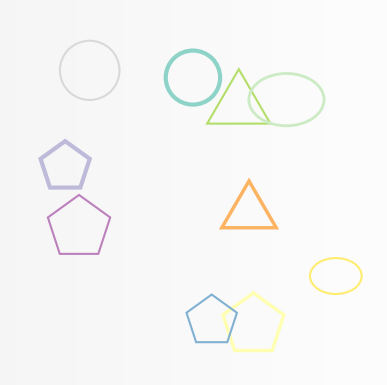[{"shape": "circle", "thickness": 3, "radius": 0.35, "center": [0.498, 0.798]}, {"shape": "pentagon", "thickness": 2.5, "radius": 0.41, "center": [0.654, 0.156]}, {"shape": "pentagon", "thickness": 3, "radius": 0.33, "center": [0.168, 0.567]}, {"shape": "pentagon", "thickness": 1.5, "radius": 0.34, "center": [0.546, 0.167]}, {"shape": "triangle", "thickness": 2.5, "radius": 0.41, "center": [0.643, 0.449]}, {"shape": "triangle", "thickness": 1.5, "radius": 0.47, "center": [0.616, 0.726]}, {"shape": "circle", "thickness": 1.5, "radius": 0.38, "center": [0.231, 0.817]}, {"shape": "pentagon", "thickness": 1.5, "radius": 0.42, "center": [0.204, 0.409]}, {"shape": "oval", "thickness": 2, "radius": 0.49, "center": [0.739, 0.741]}, {"shape": "oval", "thickness": 1.5, "radius": 0.33, "center": [0.867, 0.283]}]